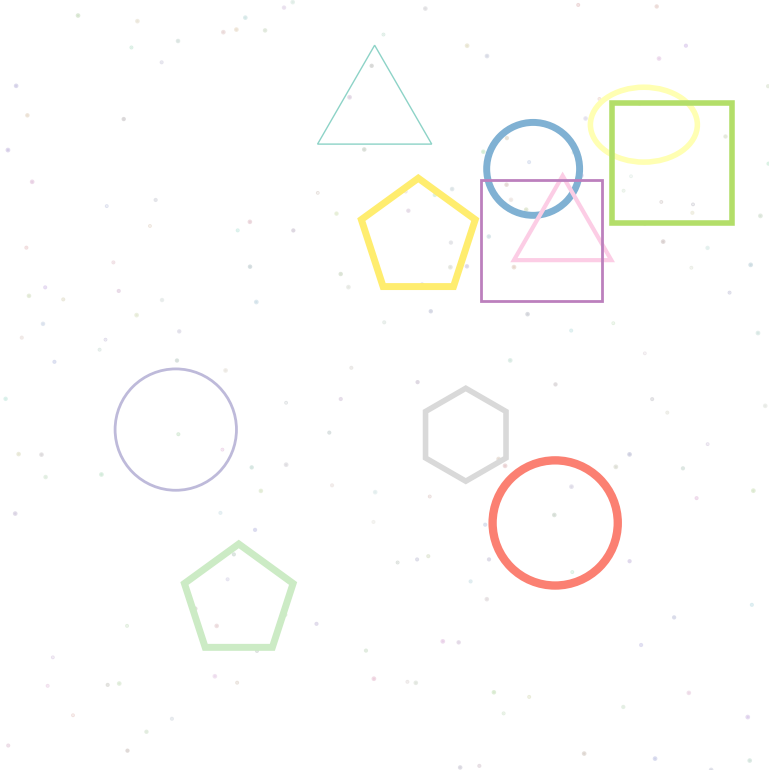[{"shape": "triangle", "thickness": 0.5, "radius": 0.43, "center": [0.487, 0.856]}, {"shape": "oval", "thickness": 2, "radius": 0.35, "center": [0.836, 0.838]}, {"shape": "circle", "thickness": 1, "radius": 0.39, "center": [0.228, 0.442]}, {"shape": "circle", "thickness": 3, "radius": 0.41, "center": [0.721, 0.321]}, {"shape": "circle", "thickness": 2.5, "radius": 0.3, "center": [0.692, 0.781]}, {"shape": "square", "thickness": 2, "radius": 0.39, "center": [0.873, 0.788]}, {"shape": "triangle", "thickness": 1.5, "radius": 0.37, "center": [0.731, 0.699]}, {"shape": "hexagon", "thickness": 2, "radius": 0.3, "center": [0.605, 0.435]}, {"shape": "square", "thickness": 1, "radius": 0.39, "center": [0.703, 0.687]}, {"shape": "pentagon", "thickness": 2.5, "radius": 0.37, "center": [0.31, 0.219]}, {"shape": "pentagon", "thickness": 2.5, "radius": 0.39, "center": [0.543, 0.691]}]